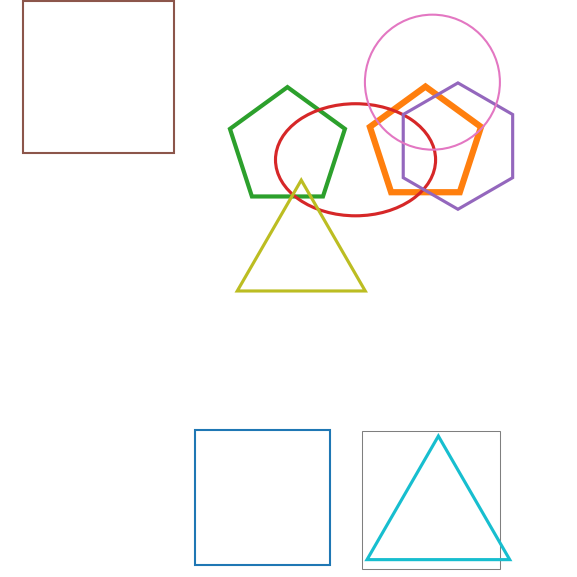[{"shape": "square", "thickness": 1, "radius": 0.59, "center": [0.454, 0.138]}, {"shape": "pentagon", "thickness": 3, "radius": 0.51, "center": [0.737, 0.748]}, {"shape": "pentagon", "thickness": 2, "radius": 0.52, "center": [0.498, 0.744]}, {"shape": "oval", "thickness": 1.5, "radius": 0.69, "center": [0.616, 0.722]}, {"shape": "hexagon", "thickness": 1.5, "radius": 0.55, "center": [0.793, 0.746]}, {"shape": "square", "thickness": 1, "radius": 0.66, "center": [0.171, 0.866]}, {"shape": "circle", "thickness": 1, "radius": 0.58, "center": [0.749, 0.857]}, {"shape": "square", "thickness": 0.5, "radius": 0.6, "center": [0.747, 0.133]}, {"shape": "triangle", "thickness": 1.5, "radius": 0.64, "center": [0.522, 0.559]}, {"shape": "triangle", "thickness": 1.5, "radius": 0.71, "center": [0.759, 0.101]}]